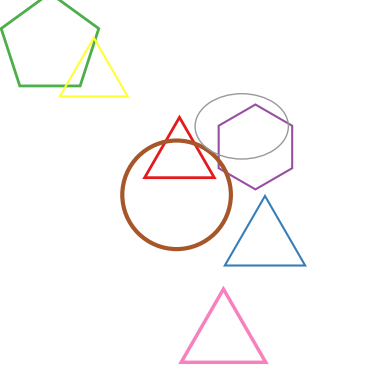[{"shape": "triangle", "thickness": 2, "radius": 0.52, "center": [0.466, 0.591]}, {"shape": "triangle", "thickness": 1.5, "radius": 0.6, "center": [0.688, 0.371]}, {"shape": "pentagon", "thickness": 2, "radius": 0.67, "center": [0.13, 0.885]}, {"shape": "hexagon", "thickness": 1.5, "radius": 0.55, "center": [0.663, 0.618]}, {"shape": "triangle", "thickness": 1.5, "radius": 0.51, "center": [0.244, 0.8]}, {"shape": "circle", "thickness": 3, "radius": 0.71, "center": [0.459, 0.494]}, {"shape": "triangle", "thickness": 2.5, "radius": 0.63, "center": [0.58, 0.122]}, {"shape": "oval", "thickness": 1, "radius": 0.61, "center": [0.628, 0.672]}]